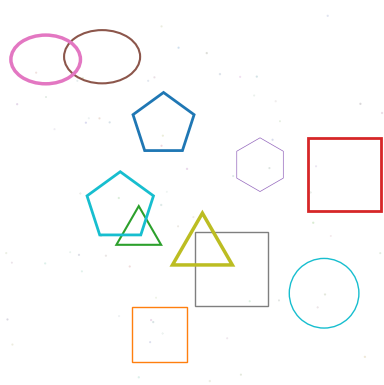[{"shape": "pentagon", "thickness": 2, "radius": 0.42, "center": [0.425, 0.676]}, {"shape": "square", "thickness": 1, "radius": 0.35, "center": [0.414, 0.13]}, {"shape": "triangle", "thickness": 1.5, "radius": 0.34, "center": [0.36, 0.398]}, {"shape": "square", "thickness": 2, "radius": 0.48, "center": [0.894, 0.546]}, {"shape": "hexagon", "thickness": 0.5, "radius": 0.35, "center": [0.675, 0.572]}, {"shape": "oval", "thickness": 1.5, "radius": 0.49, "center": [0.265, 0.853]}, {"shape": "oval", "thickness": 2.5, "radius": 0.45, "center": [0.119, 0.846]}, {"shape": "square", "thickness": 1, "radius": 0.48, "center": [0.602, 0.301]}, {"shape": "triangle", "thickness": 2.5, "radius": 0.45, "center": [0.526, 0.357]}, {"shape": "circle", "thickness": 1, "radius": 0.45, "center": [0.842, 0.238]}, {"shape": "pentagon", "thickness": 2, "radius": 0.45, "center": [0.312, 0.463]}]